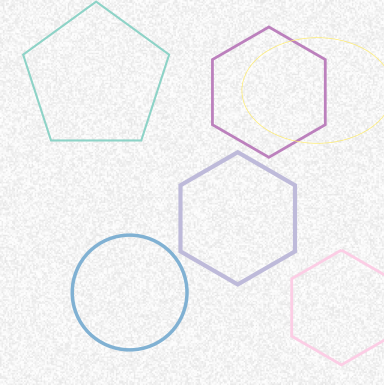[{"shape": "pentagon", "thickness": 1.5, "radius": 1.0, "center": [0.25, 0.796]}, {"shape": "hexagon", "thickness": 3, "radius": 0.86, "center": [0.618, 0.433]}, {"shape": "circle", "thickness": 2.5, "radius": 0.75, "center": [0.337, 0.24]}, {"shape": "hexagon", "thickness": 2, "radius": 0.75, "center": [0.887, 0.201]}, {"shape": "hexagon", "thickness": 2, "radius": 0.85, "center": [0.698, 0.761]}, {"shape": "oval", "thickness": 0.5, "radius": 0.98, "center": [0.824, 0.765]}]